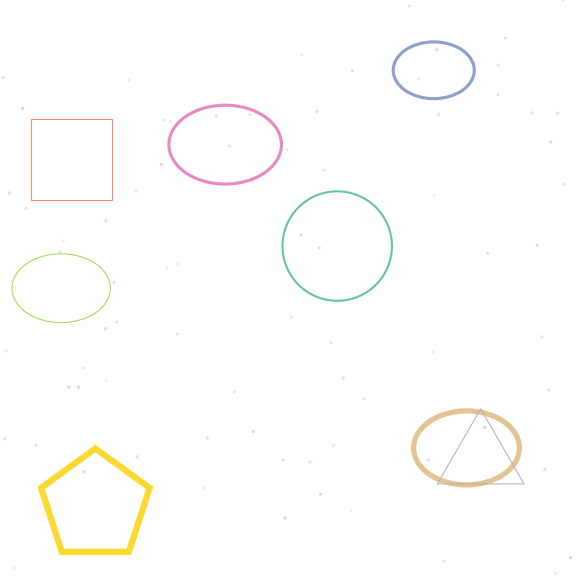[{"shape": "circle", "thickness": 1, "radius": 0.47, "center": [0.584, 0.573]}, {"shape": "square", "thickness": 0.5, "radius": 0.35, "center": [0.124, 0.722]}, {"shape": "oval", "thickness": 1.5, "radius": 0.35, "center": [0.751, 0.877]}, {"shape": "oval", "thickness": 1.5, "radius": 0.49, "center": [0.39, 0.749]}, {"shape": "oval", "thickness": 0.5, "radius": 0.43, "center": [0.106, 0.5]}, {"shape": "pentagon", "thickness": 3, "radius": 0.49, "center": [0.165, 0.124]}, {"shape": "oval", "thickness": 2.5, "radius": 0.46, "center": [0.808, 0.224]}, {"shape": "triangle", "thickness": 0.5, "radius": 0.43, "center": [0.832, 0.205]}]